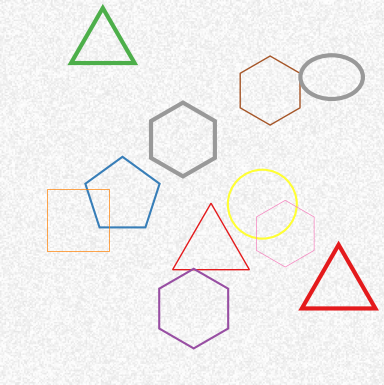[{"shape": "triangle", "thickness": 3, "radius": 0.55, "center": [0.88, 0.254]}, {"shape": "triangle", "thickness": 1, "radius": 0.58, "center": [0.548, 0.357]}, {"shape": "pentagon", "thickness": 1.5, "radius": 0.51, "center": [0.318, 0.491]}, {"shape": "triangle", "thickness": 3, "radius": 0.48, "center": [0.267, 0.884]}, {"shape": "hexagon", "thickness": 1.5, "radius": 0.52, "center": [0.503, 0.198]}, {"shape": "square", "thickness": 0.5, "radius": 0.4, "center": [0.202, 0.428]}, {"shape": "circle", "thickness": 1.5, "radius": 0.45, "center": [0.681, 0.47]}, {"shape": "hexagon", "thickness": 1, "radius": 0.45, "center": [0.702, 0.765]}, {"shape": "hexagon", "thickness": 0.5, "radius": 0.43, "center": [0.741, 0.393]}, {"shape": "hexagon", "thickness": 3, "radius": 0.48, "center": [0.475, 0.638]}, {"shape": "oval", "thickness": 3, "radius": 0.41, "center": [0.861, 0.8]}]